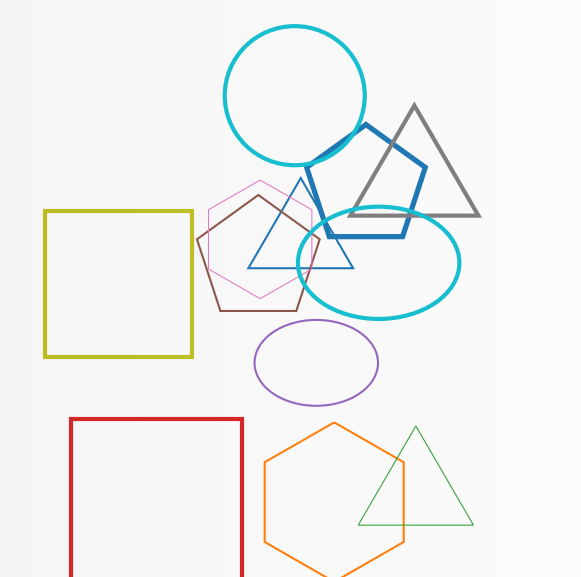[{"shape": "pentagon", "thickness": 2.5, "radius": 0.54, "center": [0.63, 0.676]}, {"shape": "triangle", "thickness": 1, "radius": 0.52, "center": [0.517, 0.587]}, {"shape": "hexagon", "thickness": 1, "radius": 0.69, "center": [0.575, 0.13]}, {"shape": "triangle", "thickness": 0.5, "radius": 0.57, "center": [0.715, 0.147]}, {"shape": "square", "thickness": 2, "radius": 0.73, "center": [0.269, 0.126]}, {"shape": "oval", "thickness": 1, "radius": 0.53, "center": [0.544, 0.371]}, {"shape": "pentagon", "thickness": 1, "radius": 0.56, "center": [0.444, 0.55]}, {"shape": "hexagon", "thickness": 0.5, "radius": 0.51, "center": [0.448, 0.585]}, {"shape": "triangle", "thickness": 2, "radius": 0.64, "center": [0.713, 0.689]}, {"shape": "square", "thickness": 2, "radius": 0.63, "center": [0.204, 0.508]}, {"shape": "circle", "thickness": 2, "radius": 0.6, "center": [0.507, 0.833]}, {"shape": "oval", "thickness": 2, "radius": 0.69, "center": [0.651, 0.544]}]